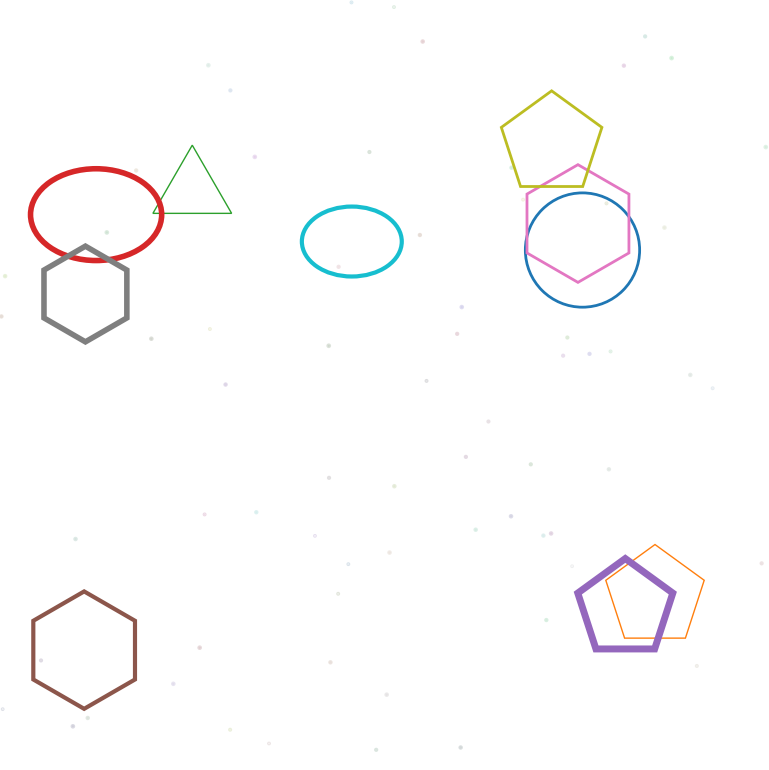[{"shape": "circle", "thickness": 1, "radius": 0.37, "center": [0.756, 0.675]}, {"shape": "pentagon", "thickness": 0.5, "radius": 0.34, "center": [0.851, 0.226]}, {"shape": "triangle", "thickness": 0.5, "radius": 0.3, "center": [0.25, 0.752]}, {"shape": "oval", "thickness": 2, "radius": 0.43, "center": [0.125, 0.721]}, {"shape": "pentagon", "thickness": 2.5, "radius": 0.32, "center": [0.812, 0.21]}, {"shape": "hexagon", "thickness": 1.5, "radius": 0.38, "center": [0.109, 0.156]}, {"shape": "hexagon", "thickness": 1, "radius": 0.38, "center": [0.751, 0.71]}, {"shape": "hexagon", "thickness": 2, "radius": 0.31, "center": [0.111, 0.618]}, {"shape": "pentagon", "thickness": 1, "radius": 0.34, "center": [0.716, 0.813]}, {"shape": "oval", "thickness": 1.5, "radius": 0.32, "center": [0.457, 0.686]}]